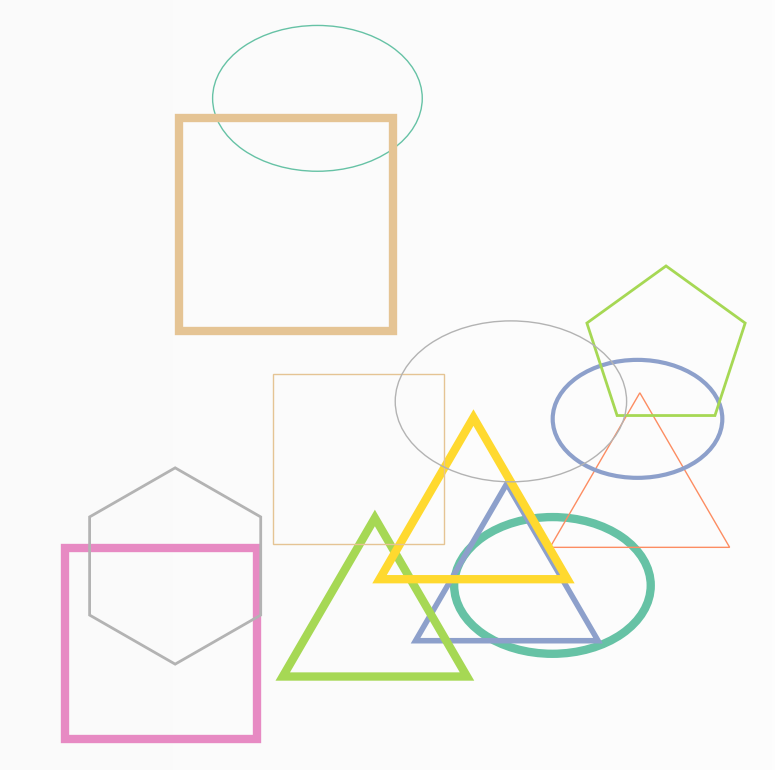[{"shape": "oval", "thickness": 0.5, "radius": 0.68, "center": [0.41, 0.872]}, {"shape": "oval", "thickness": 3, "radius": 0.63, "center": [0.713, 0.24]}, {"shape": "triangle", "thickness": 0.5, "radius": 0.67, "center": [0.826, 0.356]}, {"shape": "oval", "thickness": 1.5, "radius": 0.55, "center": [0.823, 0.456]}, {"shape": "triangle", "thickness": 2, "radius": 0.68, "center": [0.654, 0.236]}, {"shape": "square", "thickness": 3, "radius": 0.62, "center": [0.208, 0.164]}, {"shape": "pentagon", "thickness": 1, "radius": 0.54, "center": [0.859, 0.547]}, {"shape": "triangle", "thickness": 3, "radius": 0.69, "center": [0.484, 0.19]}, {"shape": "triangle", "thickness": 3, "radius": 0.7, "center": [0.611, 0.318]}, {"shape": "square", "thickness": 3, "radius": 0.69, "center": [0.369, 0.708]}, {"shape": "square", "thickness": 0.5, "radius": 0.55, "center": [0.463, 0.404]}, {"shape": "oval", "thickness": 0.5, "radius": 0.75, "center": [0.659, 0.479]}, {"shape": "hexagon", "thickness": 1, "radius": 0.64, "center": [0.226, 0.265]}]